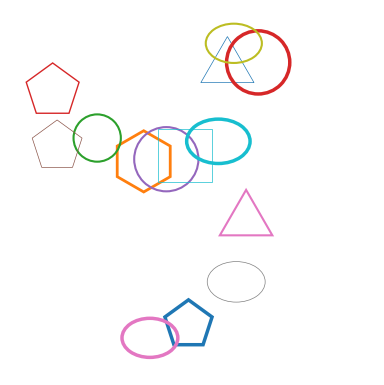[{"shape": "triangle", "thickness": 0.5, "radius": 0.4, "center": [0.591, 0.825]}, {"shape": "pentagon", "thickness": 2.5, "radius": 0.32, "center": [0.49, 0.157]}, {"shape": "hexagon", "thickness": 2, "radius": 0.4, "center": [0.373, 0.581]}, {"shape": "circle", "thickness": 1.5, "radius": 0.31, "center": [0.252, 0.641]}, {"shape": "circle", "thickness": 2.5, "radius": 0.41, "center": [0.671, 0.838]}, {"shape": "pentagon", "thickness": 1, "radius": 0.36, "center": [0.137, 0.764]}, {"shape": "circle", "thickness": 1.5, "radius": 0.42, "center": [0.432, 0.586]}, {"shape": "pentagon", "thickness": 0.5, "radius": 0.34, "center": [0.148, 0.62]}, {"shape": "triangle", "thickness": 1.5, "radius": 0.39, "center": [0.639, 0.428]}, {"shape": "oval", "thickness": 2.5, "radius": 0.36, "center": [0.389, 0.122]}, {"shape": "oval", "thickness": 0.5, "radius": 0.38, "center": [0.614, 0.268]}, {"shape": "oval", "thickness": 1.5, "radius": 0.36, "center": [0.607, 0.887]}, {"shape": "oval", "thickness": 2.5, "radius": 0.41, "center": [0.567, 0.633]}, {"shape": "square", "thickness": 0.5, "radius": 0.35, "center": [0.48, 0.596]}]